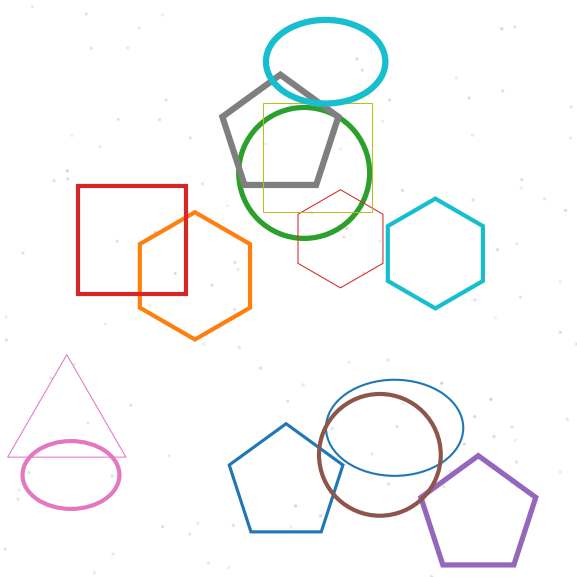[{"shape": "oval", "thickness": 1, "radius": 0.59, "center": [0.683, 0.258]}, {"shape": "pentagon", "thickness": 1.5, "radius": 0.52, "center": [0.495, 0.162]}, {"shape": "hexagon", "thickness": 2, "radius": 0.55, "center": [0.338, 0.521]}, {"shape": "circle", "thickness": 2.5, "radius": 0.57, "center": [0.527, 0.7]}, {"shape": "hexagon", "thickness": 0.5, "radius": 0.42, "center": [0.59, 0.586]}, {"shape": "square", "thickness": 2, "radius": 0.47, "center": [0.229, 0.584]}, {"shape": "pentagon", "thickness": 2.5, "radius": 0.52, "center": [0.828, 0.105]}, {"shape": "circle", "thickness": 2, "radius": 0.53, "center": [0.658, 0.212]}, {"shape": "oval", "thickness": 2, "radius": 0.42, "center": [0.123, 0.177]}, {"shape": "triangle", "thickness": 0.5, "radius": 0.59, "center": [0.116, 0.267]}, {"shape": "pentagon", "thickness": 3, "radius": 0.53, "center": [0.485, 0.764]}, {"shape": "square", "thickness": 0.5, "radius": 0.47, "center": [0.55, 0.726]}, {"shape": "hexagon", "thickness": 2, "radius": 0.48, "center": [0.754, 0.56]}, {"shape": "oval", "thickness": 3, "radius": 0.52, "center": [0.564, 0.892]}]